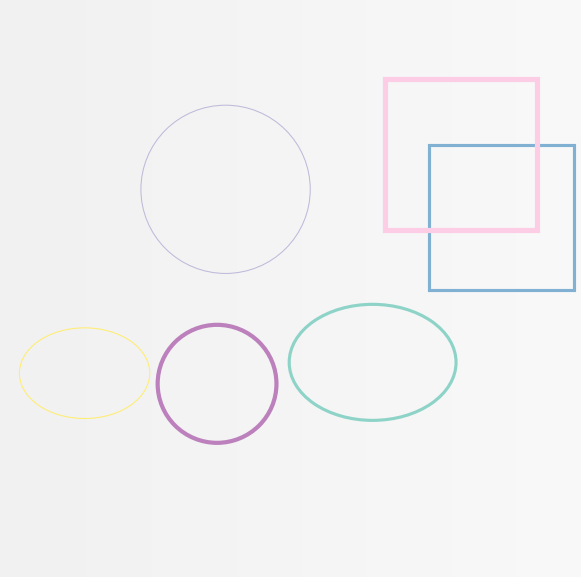[{"shape": "oval", "thickness": 1.5, "radius": 0.72, "center": [0.641, 0.372]}, {"shape": "circle", "thickness": 0.5, "radius": 0.73, "center": [0.388, 0.671]}, {"shape": "square", "thickness": 1.5, "radius": 0.63, "center": [0.863, 0.622]}, {"shape": "square", "thickness": 2.5, "radius": 0.65, "center": [0.793, 0.732]}, {"shape": "circle", "thickness": 2, "radius": 0.51, "center": [0.373, 0.334]}, {"shape": "oval", "thickness": 0.5, "radius": 0.56, "center": [0.146, 0.353]}]